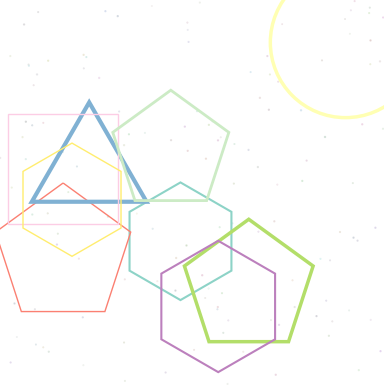[{"shape": "hexagon", "thickness": 1.5, "radius": 0.76, "center": [0.469, 0.373]}, {"shape": "circle", "thickness": 2.5, "radius": 0.98, "center": [0.897, 0.89]}, {"shape": "pentagon", "thickness": 1, "radius": 0.92, "center": [0.164, 0.34]}, {"shape": "triangle", "thickness": 3, "radius": 0.86, "center": [0.232, 0.562]}, {"shape": "pentagon", "thickness": 2.5, "radius": 0.88, "center": [0.646, 0.255]}, {"shape": "square", "thickness": 1, "radius": 0.72, "center": [0.164, 0.561]}, {"shape": "hexagon", "thickness": 1.5, "radius": 0.85, "center": [0.567, 0.204]}, {"shape": "pentagon", "thickness": 2, "radius": 0.79, "center": [0.444, 0.607]}, {"shape": "hexagon", "thickness": 1, "radius": 0.73, "center": [0.187, 0.481]}]